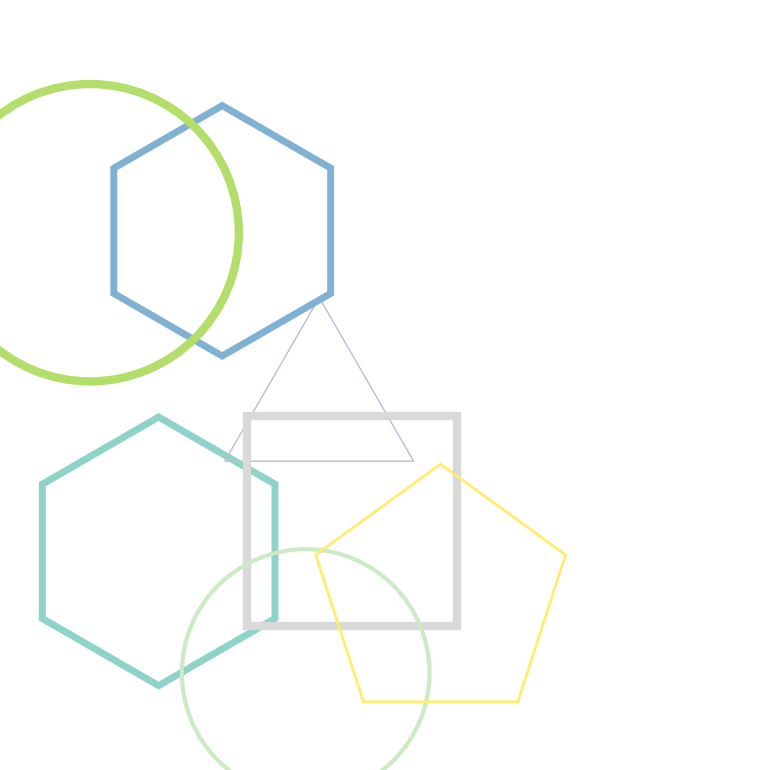[{"shape": "hexagon", "thickness": 2.5, "radius": 0.87, "center": [0.206, 0.284]}, {"shape": "triangle", "thickness": 0.5, "radius": 0.71, "center": [0.415, 0.472]}, {"shape": "hexagon", "thickness": 2.5, "radius": 0.81, "center": [0.289, 0.7]}, {"shape": "circle", "thickness": 3, "radius": 0.97, "center": [0.117, 0.698]}, {"shape": "square", "thickness": 3, "radius": 0.68, "center": [0.457, 0.324]}, {"shape": "circle", "thickness": 1.5, "radius": 0.8, "center": [0.397, 0.126]}, {"shape": "pentagon", "thickness": 1, "radius": 0.85, "center": [0.572, 0.227]}]